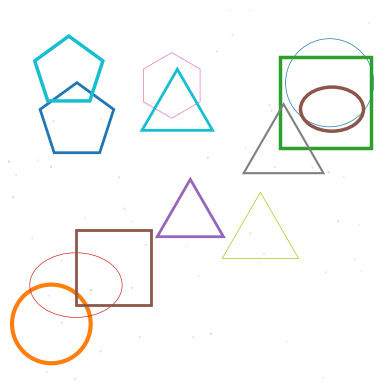[{"shape": "pentagon", "thickness": 2, "radius": 0.5, "center": [0.2, 0.685]}, {"shape": "circle", "thickness": 0.5, "radius": 0.57, "center": [0.856, 0.785]}, {"shape": "circle", "thickness": 3, "radius": 0.51, "center": [0.133, 0.159]}, {"shape": "square", "thickness": 2.5, "radius": 0.59, "center": [0.845, 0.733]}, {"shape": "oval", "thickness": 0.5, "radius": 0.6, "center": [0.197, 0.259]}, {"shape": "triangle", "thickness": 2, "radius": 0.5, "center": [0.494, 0.435]}, {"shape": "square", "thickness": 2, "radius": 0.49, "center": [0.294, 0.306]}, {"shape": "oval", "thickness": 2.5, "radius": 0.41, "center": [0.862, 0.717]}, {"shape": "hexagon", "thickness": 0.5, "radius": 0.43, "center": [0.446, 0.778]}, {"shape": "triangle", "thickness": 1.5, "radius": 0.6, "center": [0.737, 0.61]}, {"shape": "triangle", "thickness": 0.5, "radius": 0.57, "center": [0.676, 0.386]}, {"shape": "pentagon", "thickness": 2.5, "radius": 0.47, "center": [0.179, 0.813]}, {"shape": "triangle", "thickness": 2, "radius": 0.53, "center": [0.461, 0.714]}]